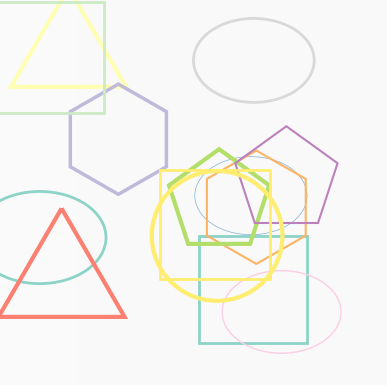[{"shape": "square", "thickness": 2, "radius": 0.7, "center": [0.654, 0.247]}, {"shape": "oval", "thickness": 2, "radius": 0.85, "center": [0.103, 0.383]}, {"shape": "triangle", "thickness": 3, "radius": 0.86, "center": [0.177, 0.86]}, {"shape": "hexagon", "thickness": 2.5, "radius": 0.72, "center": [0.305, 0.638]}, {"shape": "triangle", "thickness": 3, "radius": 0.94, "center": [0.159, 0.271]}, {"shape": "oval", "thickness": 0.5, "radius": 0.72, "center": [0.648, 0.492]}, {"shape": "hexagon", "thickness": 1.5, "radius": 0.74, "center": [0.661, 0.462]}, {"shape": "pentagon", "thickness": 3, "radius": 0.68, "center": [0.565, 0.477]}, {"shape": "oval", "thickness": 1, "radius": 0.77, "center": [0.727, 0.19]}, {"shape": "oval", "thickness": 2, "radius": 0.78, "center": [0.655, 0.843]}, {"shape": "pentagon", "thickness": 1.5, "radius": 0.69, "center": [0.739, 0.533]}, {"shape": "square", "thickness": 2, "radius": 0.72, "center": [0.124, 0.851]}, {"shape": "square", "thickness": 2, "radius": 0.71, "center": [0.555, 0.417]}, {"shape": "circle", "thickness": 3, "radius": 0.84, "center": [0.56, 0.387]}]